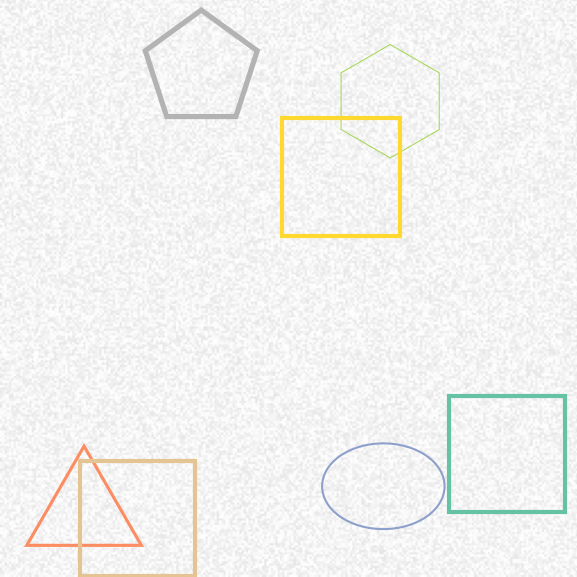[{"shape": "square", "thickness": 2, "radius": 0.5, "center": [0.878, 0.213]}, {"shape": "triangle", "thickness": 1.5, "radius": 0.57, "center": [0.146, 0.112]}, {"shape": "oval", "thickness": 1, "radius": 0.53, "center": [0.664, 0.157]}, {"shape": "hexagon", "thickness": 0.5, "radius": 0.49, "center": [0.676, 0.824]}, {"shape": "square", "thickness": 2, "radius": 0.51, "center": [0.59, 0.693]}, {"shape": "square", "thickness": 2, "radius": 0.5, "center": [0.238, 0.101]}, {"shape": "pentagon", "thickness": 2.5, "radius": 0.51, "center": [0.349, 0.88]}]